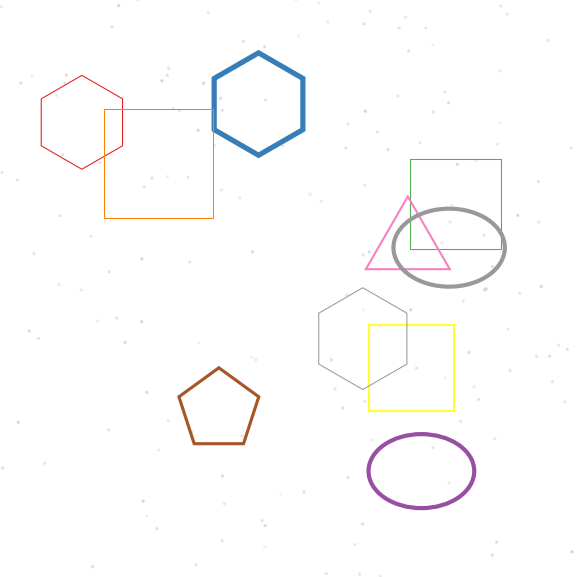[{"shape": "hexagon", "thickness": 0.5, "radius": 0.41, "center": [0.142, 0.787]}, {"shape": "hexagon", "thickness": 2.5, "radius": 0.44, "center": [0.448, 0.819]}, {"shape": "square", "thickness": 0.5, "radius": 0.39, "center": [0.789, 0.646]}, {"shape": "oval", "thickness": 2, "radius": 0.46, "center": [0.73, 0.183]}, {"shape": "square", "thickness": 0.5, "radius": 0.47, "center": [0.275, 0.716]}, {"shape": "square", "thickness": 1, "radius": 0.37, "center": [0.713, 0.362]}, {"shape": "pentagon", "thickness": 1.5, "radius": 0.36, "center": [0.379, 0.29]}, {"shape": "triangle", "thickness": 1, "radius": 0.42, "center": [0.706, 0.575]}, {"shape": "hexagon", "thickness": 0.5, "radius": 0.44, "center": [0.628, 0.413]}, {"shape": "oval", "thickness": 2, "radius": 0.48, "center": [0.778, 0.57]}]